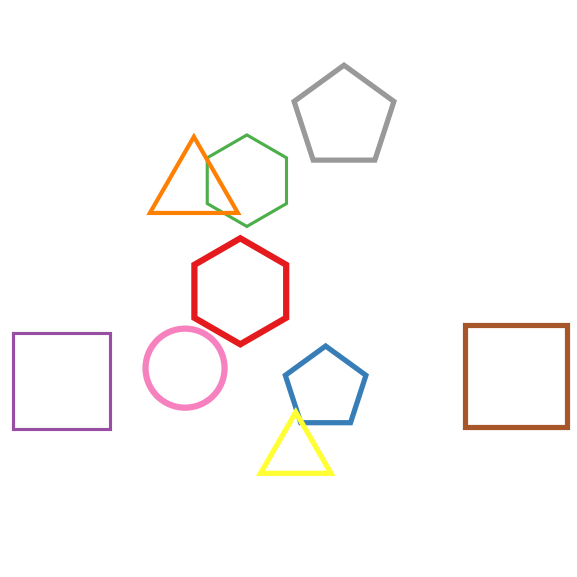[{"shape": "hexagon", "thickness": 3, "radius": 0.46, "center": [0.416, 0.495]}, {"shape": "pentagon", "thickness": 2.5, "radius": 0.37, "center": [0.564, 0.327]}, {"shape": "hexagon", "thickness": 1.5, "radius": 0.4, "center": [0.427, 0.686]}, {"shape": "square", "thickness": 1.5, "radius": 0.42, "center": [0.107, 0.34]}, {"shape": "triangle", "thickness": 2, "radius": 0.44, "center": [0.336, 0.674]}, {"shape": "triangle", "thickness": 2.5, "radius": 0.35, "center": [0.512, 0.215]}, {"shape": "square", "thickness": 2.5, "radius": 0.44, "center": [0.893, 0.348]}, {"shape": "circle", "thickness": 3, "radius": 0.34, "center": [0.32, 0.362]}, {"shape": "pentagon", "thickness": 2.5, "radius": 0.45, "center": [0.596, 0.795]}]